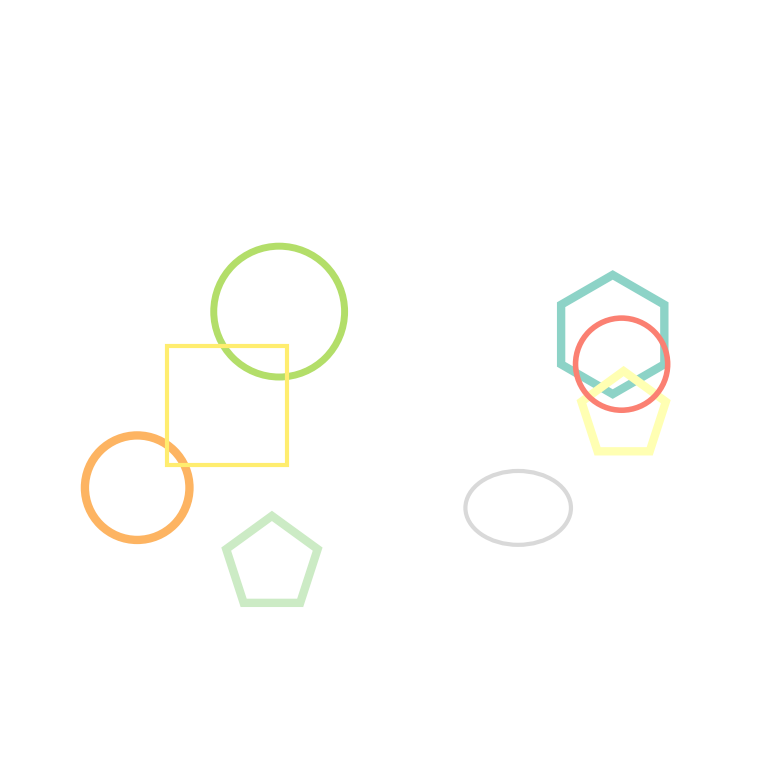[{"shape": "hexagon", "thickness": 3, "radius": 0.39, "center": [0.796, 0.566]}, {"shape": "pentagon", "thickness": 3, "radius": 0.29, "center": [0.81, 0.46]}, {"shape": "circle", "thickness": 2, "radius": 0.3, "center": [0.807, 0.527]}, {"shape": "circle", "thickness": 3, "radius": 0.34, "center": [0.178, 0.367]}, {"shape": "circle", "thickness": 2.5, "radius": 0.42, "center": [0.363, 0.595]}, {"shape": "oval", "thickness": 1.5, "radius": 0.34, "center": [0.673, 0.34]}, {"shape": "pentagon", "thickness": 3, "radius": 0.31, "center": [0.353, 0.268]}, {"shape": "square", "thickness": 1.5, "radius": 0.39, "center": [0.295, 0.473]}]